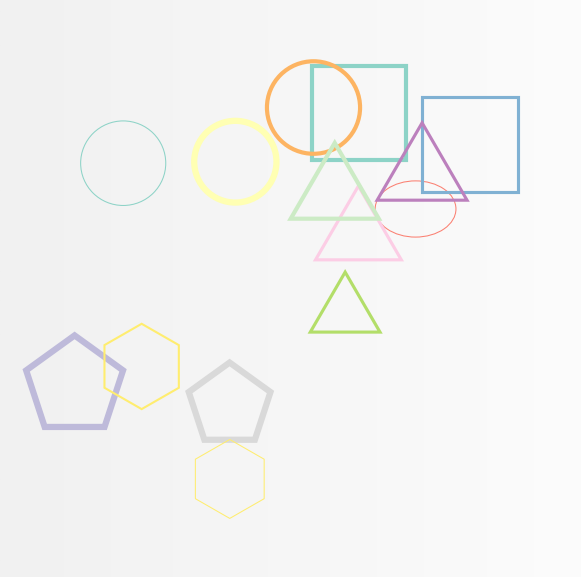[{"shape": "square", "thickness": 2, "radius": 0.4, "center": [0.617, 0.803]}, {"shape": "circle", "thickness": 0.5, "radius": 0.37, "center": [0.212, 0.717]}, {"shape": "circle", "thickness": 3, "radius": 0.35, "center": [0.405, 0.719]}, {"shape": "pentagon", "thickness": 3, "radius": 0.44, "center": [0.128, 0.331]}, {"shape": "oval", "thickness": 0.5, "radius": 0.35, "center": [0.715, 0.637]}, {"shape": "square", "thickness": 1.5, "radius": 0.41, "center": [0.809, 0.749]}, {"shape": "circle", "thickness": 2, "radius": 0.4, "center": [0.539, 0.813]}, {"shape": "triangle", "thickness": 1.5, "radius": 0.35, "center": [0.594, 0.459]}, {"shape": "triangle", "thickness": 1.5, "radius": 0.43, "center": [0.617, 0.592]}, {"shape": "pentagon", "thickness": 3, "radius": 0.37, "center": [0.395, 0.297]}, {"shape": "triangle", "thickness": 1.5, "radius": 0.45, "center": [0.726, 0.697]}, {"shape": "triangle", "thickness": 2, "radius": 0.44, "center": [0.576, 0.664]}, {"shape": "hexagon", "thickness": 1, "radius": 0.37, "center": [0.244, 0.365]}, {"shape": "hexagon", "thickness": 0.5, "radius": 0.34, "center": [0.395, 0.17]}]